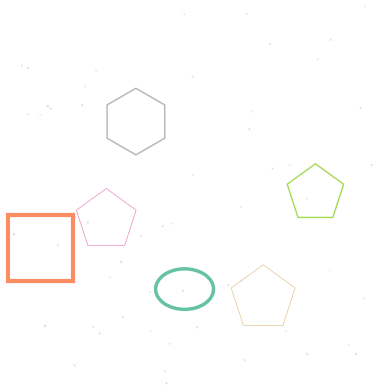[{"shape": "oval", "thickness": 2.5, "radius": 0.38, "center": [0.479, 0.249]}, {"shape": "square", "thickness": 3, "radius": 0.43, "center": [0.105, 0.356]}, {"shape": "pentagon", "thickness": 0.5, "radius": 0.41, "center": [0.276, 0.429]}, {"shape": "pentagon", "thickness": 1, "radius": 0.39, "center": [0.819, 0.498]}, {"shape": "pentagon", "thickness": 0.5, "radius": 0.44, "center": [0.684, 0.225]}, {"shape": "hexagon", "thickness": 1, "radius": 0.43, "center": [0.353, 0.684]}]